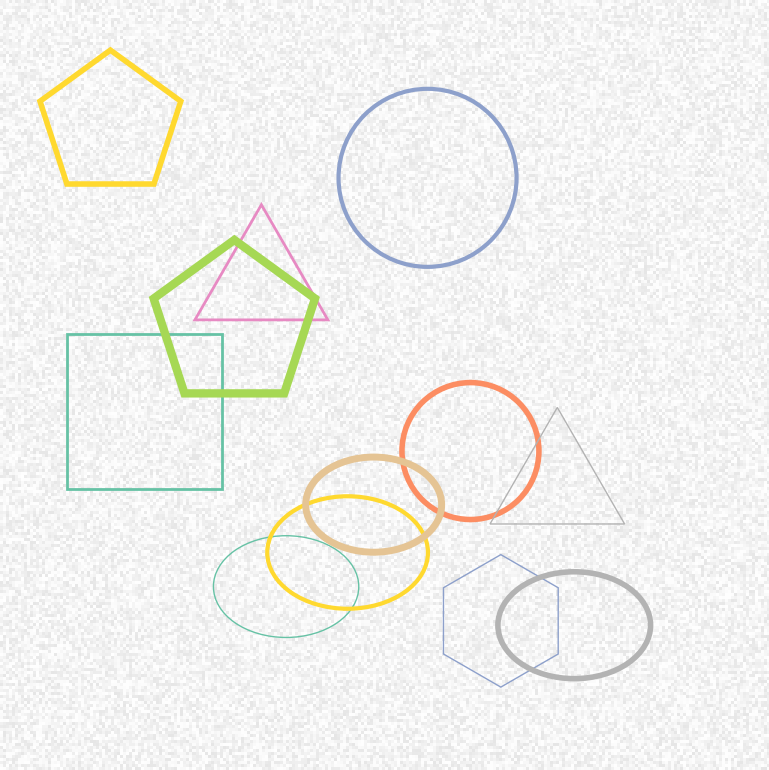[{"shape": "square", "thickness": 1, "radius": 0.5, "center": [0.188, 0.466]}, {"shape": "oval", "thickness": 0.5, "radius": 0.47, "center": [0.372, 0.238]}, {"shape": "circle", "thickness": 2, "radius": 0.44, "center": [0.611, 0.414]}, {"shape": "circle", "thickness": 1.5, "radius": 0.58, "center": [0.555, 0.769]}, {"shape": "hexagon", "thickness": 0.5, "radius": 0.43, "center": [0.65, 0.194]}, {"shape": "triangle", "thickness": 1, "radius": 0.5, "center": [0.339, 0.634]}, {"shape": "pentagon", "thickness": 3, "radius": 0.55, "center": [0.304, 0.578]}, {"shape": "pentagon", "thickness": 2, "radius": 0.48, "center": [0.143, 0.839]}, {"shape": "oval", "thickness": 1.5, "radius": 0.52, "center": [0.451, 0.282]}, {"shape": "oval", "thickness": 2.5, "radius": 0.44, "center": [0.485, 0.345]}, {"shape": "oval", "thickness": 2, "radius": 0.5, "center": [0.746, 0.188]}, {"shape": "triangle", "thickness": 0.5, "radius": 0.5, "center": [0.724, 0.37]}]